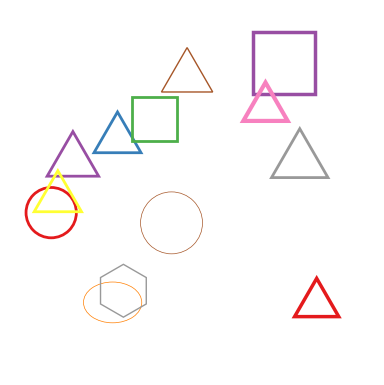[{"shape": "triangle", "thickness": 2.5, "radius": 0.33, "center": [0.823, 0.211]}, {"shape": "circle", "thickness": 2, "radius": 0.33, "center": [0.133, 0.448]}, {"shape": "triangle", "thickness": 2, "radius": 0.35, "center": [0.305, 0.639]}, {"shape": "square", "thickness": 2, "radius": 0.29, "center": [0.401, 0.691]}, {"shape": "triangle", "thickness": 2, "radius": 0.39, "center": [0.189, 0.581]}, {"shape": "square", "thickness": 2.5, "radius": 0.4, "center": [0.738, 0.836]}, {"shape": "oval", "thickness": 0.5, "radius": 0.38, "center": [0.293, 0.214]}, {"shape": "triangle", "thickness": 2, "radius": 0.36, "center": [0.15, 0.486]}, {"shape": "triangle", "thickness": 1, "radius": 0.38, "center": [0.486, 0.799]}, {"shape": "circle", "thickness": 0.5, "radius": 0.4, "center": [0.446, 0.421]}, {"shape": "triangle", "thickness": 3, "radius": 0.33, "center": [0.69, 0.719]}, {"shape": "hexagon", "thickness": 1, "radius": 0.34, "center": [0.321, 0.245]}, {"shape": "triangle", "thickness": 2, "radius": 0.42, "center": [0.779, 0.581]}]